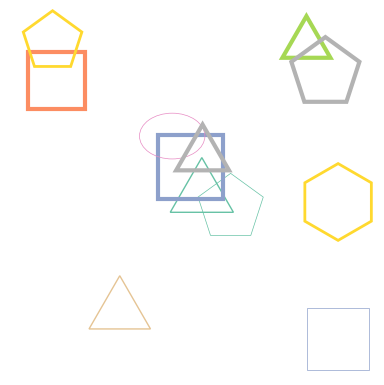[{"shape": "triangle", "thickness": 1, "radius": 0.47, "center": [0.524, 0.496]}, {"shape": "pentagon", "thickness": 0.5, "radius": 0.45, "center": [0.599, 0.461]}, {"shape": "square", "thickness": 3, "radius": 0.37, "center": [0.147, 0.791]}, {"shape": "square", "thickness": 3, "radius": 0.42, "center": [0.495, 0.566]}, {"shape": "square", "thickness": 0.5, "radius": 0.4, "center": [0.878, 0.119]}, {"shape": "oval", "thickness": 0.5, "radius": 0.42, "center": [0.447, 0.647]}, {"shape": "triangle", "thickness": 3, "radius": 0.36, "center": [0.796, 0.886]}, {"shape": "pentagon", "thickness": 2, "radius": 0.4, "center": [0.137, 0.892]}, {"shape": "hexagon", "thickness": 2, "radius": 0.5, "center": [0.878, 0.475]}, {"shape": "triangle", "thickness": 1, "radius": 0.46, "center": [0.311, 0.192]}, {"shape": "triangle", "thickness": 3, "radius": 0.4, "center": [0.526, 0.597]}, {"shape": "pentagon", "thickness": 3, "radius": 0.46, "center": [0.845, 0.811]}]